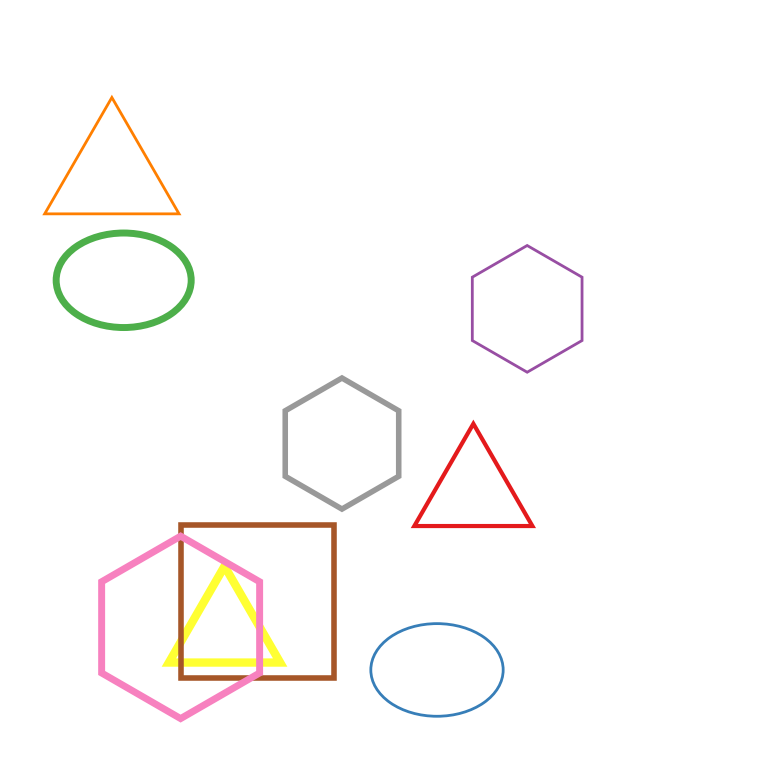[{"shape": "triangle", "thickness": 1.5, "radius": 0.44, "center": [0.615, 0.361]}, {"shape": "oval", "thickness": 1, "radius": 0.43, "center": [0.568, 0.13]}, {"shape": "oval", "thickness": 2.5, "radius": 0.44, "center": [0.161, 0.636]}, {"shape": "hexagon", "thickness": 1, "radius": 0.41, "center": [0.685, 0.599]}, {"shape": "triangle", "thickness": 1, "radius": 0.5, "center": [0.145, 0.773]}, {"shape": "triangle", "thickness": 3, "radius": 0.42, "center": [0.292, 0.181]}, {"shape": "square", "thickness": 2, "radius": 0.5, "center": [0.335, 0.219]}, {"shape": "hexagon", "thickness": 2.5, "radius": 0.59, "center": [0.235, 0.185]}, {"shape": "hexagon", "thickness": 2, "radius": 0.43, "center": [0.444, 0.424]}]